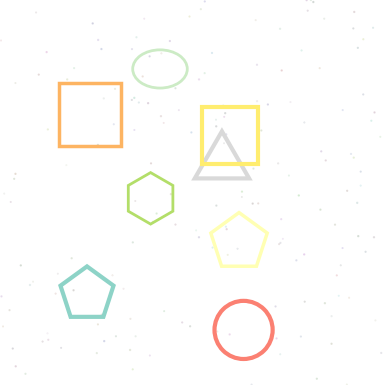[{"shape": "pentagon", "thickness": 3, "radius": 0.36, "center": [0.226, 0.236]}, {"shape": "pentagon", "thickness": 2.5, "radius": 0.39, "center": [0.621, 0.371]}, {"shape": "circle", "thickness": 3, "radius": 0.38, "center": [0.633, 0.143]}, {"shape": "square", "thickness": 2.5, "radius": 0.41, "center": [0.233, 0.702]}, {"shape": "hexagon", "thickness": 2, "radius": 0.33, "center": [0.391, 0.485]}, {"shape": "triangle", "thickness": 3, "radius": 0.41, "center": [0.576, 0.577]}, {"shape": "oval", "thickness": 2, "radius": 0.35, "center": [0.416, 0.821]}, {"shape": "square", "thickness": 3, "radius": 0.36, "center": [0.597, 0.648]}]